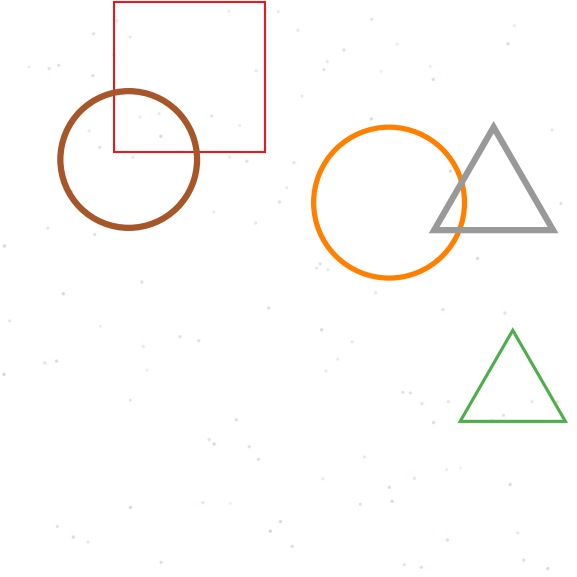[{"shape": "square", "thickness": 1, "radius": 0.65, "center": [0.328, 0.866]}, {"shape": "triangle", "thickness": 1.5, "radius": 0.53, "center": [0.888, 0.322]}, {"shape": "circle", "thickness": 2.5, "radius": 0.65, "center": [0.674, 0.648]}, {"shape": "circle", "thickness": 3, "radius": 0.59, "center": [0.223, 0.723]}, {"shape": "triangle", "thickness": 3, "radius": 0.59, "center": [0.855, 0.66]}]